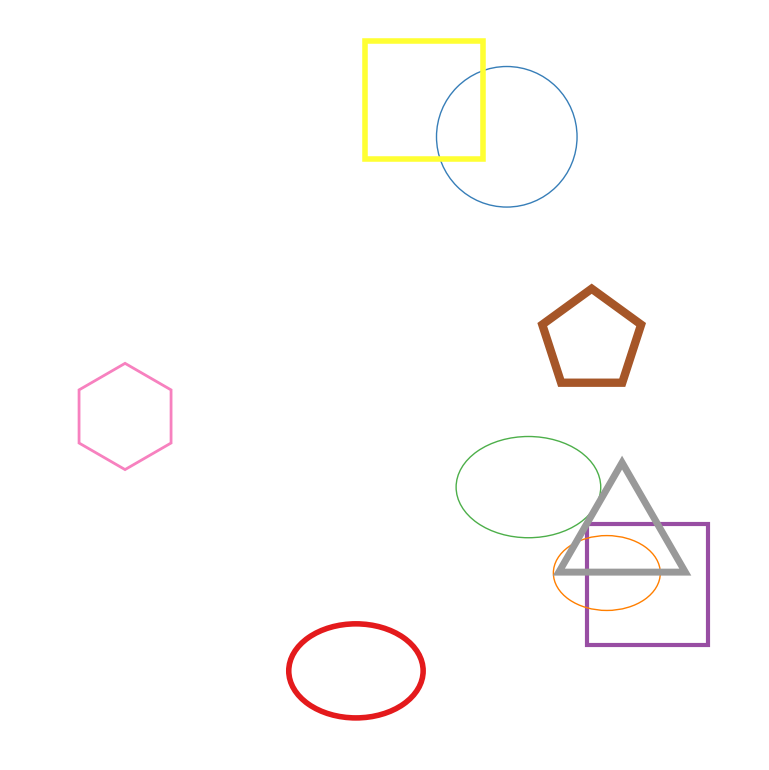[{"shape": "oval", "thickness": 2, "radius": 0.44, "center": [0.462, 0.129]}, {"shape": "circle", "thickness": 0.5, "radius": 0.46, "center": [0.658, 0.822]}, {"shape": "oval", "thickness": 0.5, "radius": 0.47, "center": [0.686, 0.367]}, {"shape": "square", "thickness": 1.5, "radius": 0.39, "center": [0.841, 0.241]}, {"shape": "oval", "thickness": 0.5, "radius": 0.35, "center": [0.788, 0.256]}, {"shape": "square", "thickness": 2, "radius": 0.38, "center": [0.55, 0.87]}, {"shape": "pentagon", "thickness": 3, "radius": 0.34, "center": [0.768, 0.558]}, {"shape": "hexagon", "thickness": 1, "radius": 0.34, "center": [0.162, 0.459]}, {"shape": "triangle", "thickness": 2.5, "radius": 0.47, "center": [0.808, 0.304]}]